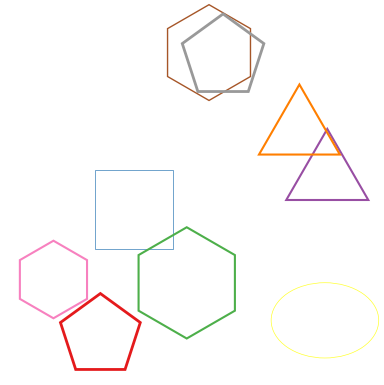[{"shape": "pentagon", "thickness": 2, "radius": 0.55, "center": [0.261, 0.129]}, {"shape": "square", "thickness": 0.5, "radius": 0.51, "center": [0.349, 0.456]}, {"shape": "hexagon", "thickness": 1.5, "radius": 0.72, "center": [0.485, 0.265]}, {"shape": "triangle", "thickness": 1.5, "radius": 0.62, "center": [0.85, 0.542]}, {"shape": "triangle", "thickness": 1.5, "radius": 0.61, "center": [0.778, 0.659]}, {"shape": "oval", "thickness": 0.5, "radius": 0.7, "center": [0.844, 0.168]}, {"shape": "hexagon", "thickness": 1, "radius": 0.62, "center": [0.543, 0.863]}, {"shape": "hexagon", "thickness": 1.5, "radius": 0.5, "center": [0.139, 0.274]}, {"shape": "pentagon", "thickness": 2, "radius": 0.56, "center": [0.579, 0.852]}]